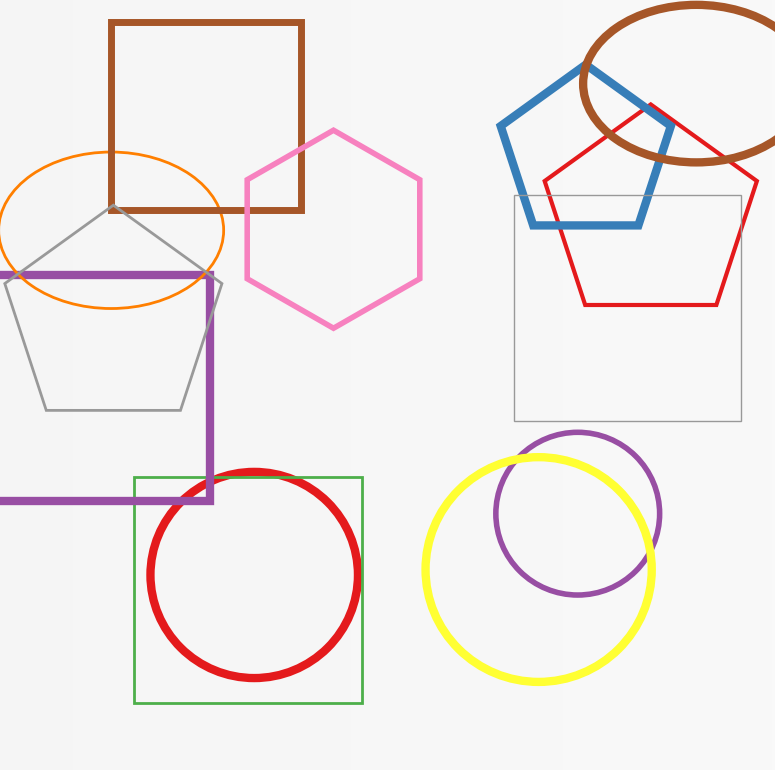[{"shape": "pentagon", "thickness": 1.5, "radius": 0.72, "center": [0.84, 0.72]}, {"shape": "circle", "thickness": 3, "radius": 0.67, "center": [0.328, 0.253]}, {"shape": "pentagon", "thickness": 3, "radius": 0.58, "center": [0.756, 0.801]}, {"shape": "square", "thickness": 1, "radius": 0.73, "center": [0.32, 0.234]}, {"shape": "square", "thickness": 3, "radius": 0.73, "center": [0.124, 0.497]}, {"shape": "circle", "thickness": 2, "radius": 0.53, "center": [0.745, 0.333]}, {"shape": "oval", "thickness": 1, "radius": 0.73, "center": [0.143, 0.701]}, {"shape": "circle", "thickness": 3, "radius": 0.73, "center": [0.695, 0.26]}, {"shape": "square", "thickness": 2.5, "radius": 0.61, "center": [0.266, 0.849]}, {"shape": "oval", "thickness": 3, "radius": 0.73, "center": [0.899, 0.891]}, {"shape": "hexagon", "thickness": 2, "radius": 0.64, "center": [0.43, 0.702]}, {"shape": "square", "thickness": 0.5, "radius": 0.73, "center": [0.81, 0.6]}, {"shape": "pentagon", "thickness": 1, "radius": 0.74, "center": [0.146, 0.586]}]